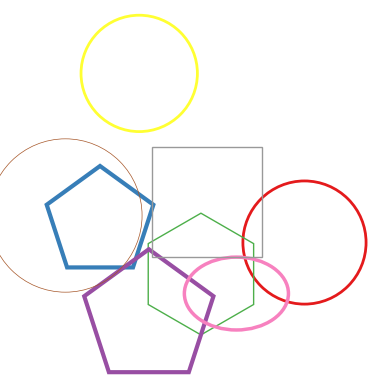[{"shape": "circle", "thickness": 2, "radius": 0.8, "center": [0.791, 0.37]}, {"shape": "pentagon", "thickness": 3, "radius": 0.73, "center": [0.26, 0.423]}, {"shape": "hexagon", "thickness": 1, "radius": 0.79, "center": [0.522, 0.288]}, {"shape": "pentagon", "thickness": 3, "radius": 0.88, "center": [0.387, 0.176]}, {"shape": "circle", "thickness": 2, "radius": 0.76, "center": [0.362, 0.809]}, {"shape": "circle", "thickness": 0.5, "radius": 1.0, "center": [0.17, 0.44]}, {"shape": "oval", "thickness": 2.5, "radius": 0.68, "center": [0.614, 0.238]}, {"shape": "square", "thickness": 1, "radius": 0.71, "center": [0.538, 0.475]}]